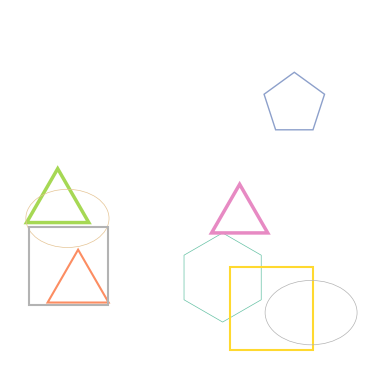[{"shape": "hexagon", "thickness": 0.5, "radius": 0.58, "center": [0.578, 0.279]}, {"shape": "triangle", "thickness": 1.5, "radius": 0.46, "center": [0.203, 0.26]}, {"shape": "pentagon", "thickness": 1, "radius": 0.41, "center": [0.764, 0.73]}, {"shape": "triangle", "thickness": 2.5, "radius": 0.42, "center": [0.622, 0.437]}, {"shape": "triangle", "thickness": 2.5, "radius": 0.47, "center": [0.15, 0.469]}, {"shape": "square", "thickness": 1.5, "radius": 0.54, "center": [0.705, 0.199]}, {"shape": "oval", "thickness": 0.5, "radius": 0.54, "center": [0.175, 0.433]}, {"shape": "square", "thickness": 1.5, "radius": 0.51, "center": [0.177, 0.309]}, {"shape": "oval", "thickness": 0.5, "radius": 0.6, "center": [0.808, 0.188]}]